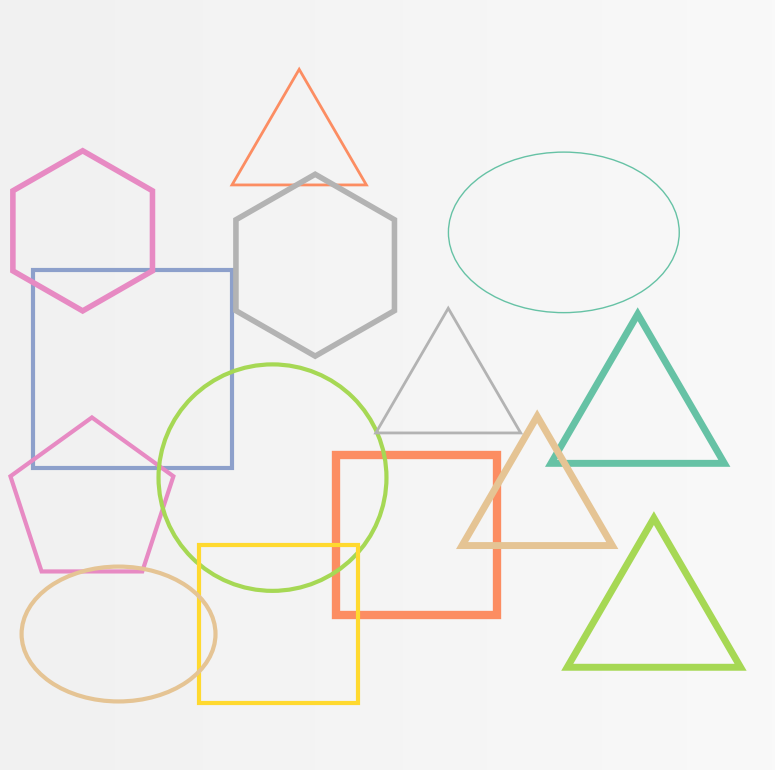[{"shape": "oval", "thickness": 0.5, "radius": 0.74, "center": [0.728, 0.698]}, {"shape": "triangle", "thickness": 2.5, "radius": 0.65, "center": [0.823, 0.463]}, {"shape": "triangle", "thickness": 1, "radius": 0.5, "center": [0.386, 0.81]}, {"shape": "square", "thickness": 3, "radius": 0.52, "center": [0.537, 0.305]}, {"shape": "square", "thickness": 1.5, "radius": 0.64, "center": [0.171, 0.521]}, {"shape": "hexagon", "thickness": 2, "radius": 0.52, "center": [0.107, 0.7]}, {"shape": "pentagon", "thickness": 1.5, "radius": 0.55, "center": [0.119, 0.347]}, {"shape": "circle", "thickness": 1.5, "radius": 0.74, "center": [0.352, 0.38]}, {"shape": "triangle", "thickness": 2.5, "radius": 0.65, "center": [0.844, 0.198]}, {"shape": "square", "thickness": 1.5, "radius": 0.51, "center": [0.359, 0.189]}, {"shape": "oval", "thickness": 1.5, "radius": 0.63, "center": [0.153, 0.177]}, {"shape": "triangle", "thickness": 2.5, "radius": 0.56, "center": [0.693, 0.347]}, {"shape": "triangle", "thickness": 1, "radius": 0.54, "center": [0.578, 0.492]}, {"shape": "hexagon", "thickness": 2, "radius": 0.59, "center": [0.407, 0.656]}]